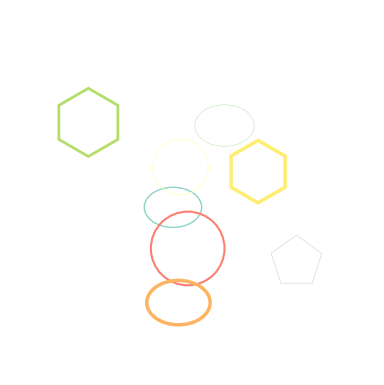[{"shape": "oval", "thickness": 1, "radius": 0.37, "center": [0.449, 0.461]}, {"shape": "circle", "thickness": 0.5, "radius": 0.36, "center": [0.469, 0.566]}, {"shape": "circle", "thickness": 1.5, "radius": 0.48, "center": [0.488, 0.355]}, {"shape": "oval", "thickness": 2.5, "radius": 0.41, "center": [0.464, 0.214]}, {"shape": "hexagon", "thickness": 2, "radius": 0.44, "center": [0.23, 0.682]}, {"shape": "pentagon", "thickness": 0.5, "radius": 0.35, "center": [0.77, 0.32]}, {"shape": "oval", "thickness": 0.5, "radius": 0.39, "center": [0.583, 0.674]}, {"shape": "hexagon", "thickness": 2.5, "radius": 0.41, "center": [0.67, 0.554]}]